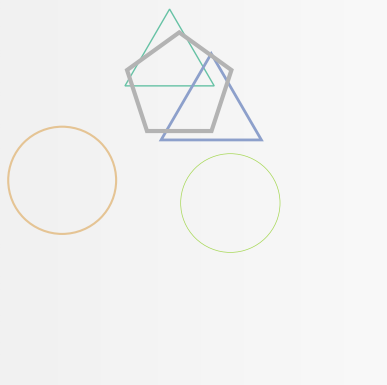[{"shape": "triangle", "thickness": 1, "radius": 0.66, "center": [0.438, 0.843]}, {"shape": "triangle", "thickness": 2, "radius": 0.75, "center": [0.545, 0.711]}, {"shape": "circle", "thickness": 0.5, "radius": 0.64, "center": [0.594, 0.473]}, {"shape": "circle", "thickness": 1.5, "radius": 0.7, "center": [0.16, 0.532]}, {"shape": "pentagon", "thickness": 3, "radius": 0.71, "center": [0.463, 0.774]}]